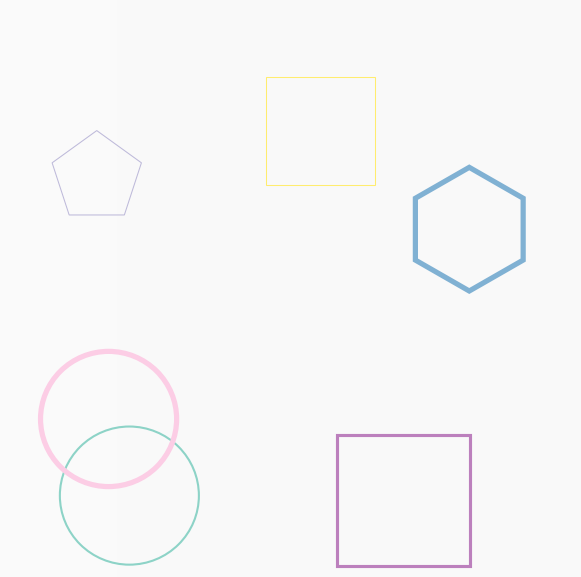[{"shape": "circle", "thickness": 1, "radius": 0.6, "center": [0.223, 0.141]}, {"shape": "pentagon", "thickness": 0.5, "radius": 0.4, "center": [0.166, 0.692]}, {"shape": "hexagon", "thickness": 2.5, "radius": 0.54, "center": [0.807, 0.602]}, {"shape": "circle", "thickness": 2.5, "radius": 0.59, "center": [0.187, 0.274]}, {"shape": "square", "thickness": 1.5, "radius": 0.57, "center": [0.695, 0.132]}, {"shape": "square", "thickness": 0.5, "radius": 0.47, "center": [0.551, 0.773]}]